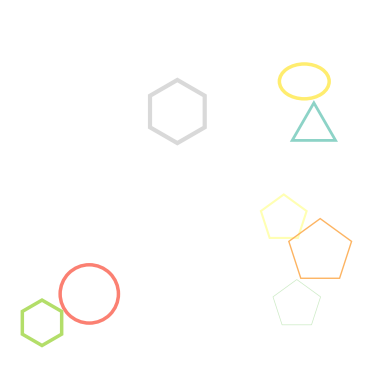[{"shape": "triangle", "thickness": 2, "radius": 0.32, "center": [0.815, 0.668]}, {"shape": "pentagon", "thickness": 1.5, "radius": 0.31, "center": [0.737, 0.432]}, {"shape": "circle", "thickness": 2.5, "radius": 0.38, "center": [0.232, 0.237]}, {"shape": "pentagon", "thickness": 1, "radius": 0.43, "center": [0.832, 0.347]}, {"shape": "hexagon", "thickness": 2.5, "radius": 0.29, "center": [0.109, 0.162]}, {"shape": "hexagon", "thickness": 3, "radius": 0.41, "center": [0.461, 0.71]}, {"shape": "pentagon", "thickness": 0.5, "radius": 0.32, "center": [0.771, 0.209]}, {"shape": "oval", "thickness": 2.5, "radius": 0.32, "center": [0.79, 0.789]}]